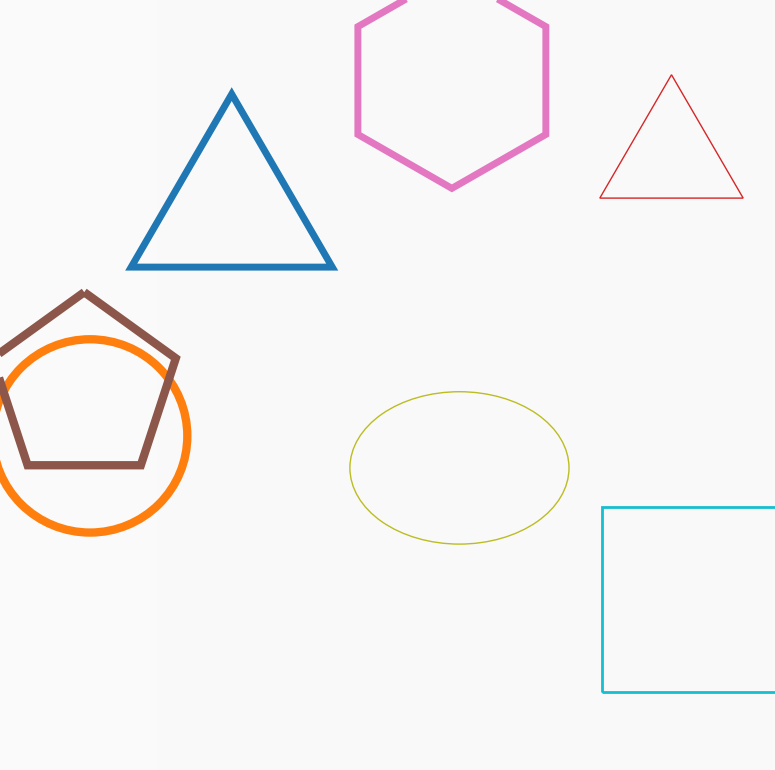[{"shape": "triangle", "thickness": 2.5, "radius": 0.75, "center": [0.299, 0.728]}, {"shape": "circle", "thickness": 3, "radius": 0.63, "center": [0.116, 0.434]}, {"shape": "triangle", "thickness": 0.5, "radius": 0.53, "center": [0.866, 0.796]}, {"shape": "pentagon", "thickness": 3, "radius": 0.62, "center": [0.109, 0.496]}, {"shape": "hexagon", "thickness": 2.5, "radius": 0.7, "center": [0.583, 0.895]}, {"shape": "oval", "thickness": 0.5, "radius": 0.71, "center": [0.593, 0.392]}, {"shape": "square", "thickness": 1, "radius": 0.6, "center": [0.896, 0.221]}]